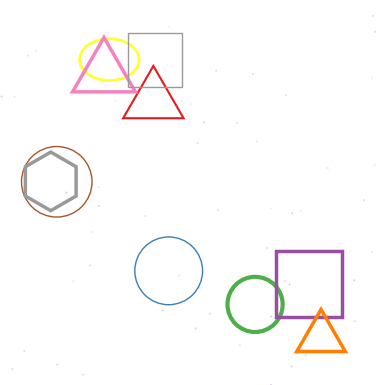[{"shape": "triangle", "thickness": 1.5, "radius": 0.45, "center": [0.398, 0.738]}, {"shape": "circle", "thickness": 1, "radius": 0.44, "center": [0.438, 0.297]}, {"shape": "circle", "thickness": 3, "radius": 0.36, "center": [0.663, 0.209]}, {"shape": "square", "thickness": 2.5, "radius": 0.43, "center": [0.802, 0.263]}, {"shape": "triangle", "thickness": 2.5, "radius": 0.36, "center": [0.834, 0.123]}, {"shape": "oval", "thickness": 2, "radius": 0.39, "center": [0.284, 0.845]}, {"shape": "circle", "thickness": 1, "radius": 0.46, "center": [0.147, 0.528]}, {"shape": "triangle", "thickness": 2.5, "radius": 0.47, "center": [0.27, 0.808]}, {"shape": "square", "thickness": 1, "radius": 0.35, "center": [0.403, 0.843]}, {"shape": "hexagon", "thickness": 2.5, "radius": 0.38, "center": [0.132, 0.529]}]